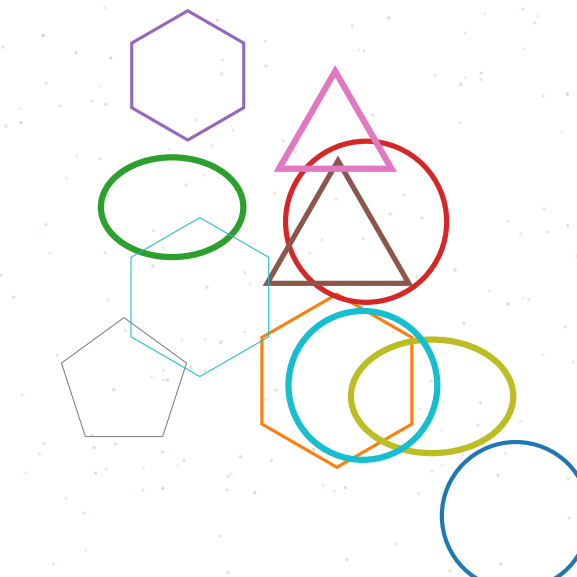[{"shape": "circle", "thickness": 2, "radius": 0.64, "center": [0.893, 0.106]}, {"shape": "hexagon", "thickness": 1.5, "radius": 0.75, "center": [0.583, 0.34]}, {"shape": "oval", "thickness": 3, "radius": 0.62, "center": [0.298, 0.64]}, {"shape": "circle", "thickness": 2.5, "radius": 0.7, "center": [0.634, 0.615]}, {"shape": "hexagon", "thickness": 1.5, "radius": 0.56, "center": [0.325, 0.869]}, {"shape": "triangle", "thickness": 2.5, "radius": 0.71, "center": [0.585, 0.579]}, {"shape": "triangle", "thickness": 3, "radius": 0.56, "center": [0.58, 0.763]}, {"shape": "pentagon", "thickness": 0.5, "radius": 0.57, "center": [0.215, 0.335]}, {"shape": "oval", "thickness": 3, "radius": 0.7, "center": [0.748, 0.313]}, {"shape": "hexagon", "thickness": 0.5, "radius": 0.69, "center": [0.346, 0.485]}, {"shape": "circle", "thickness": 3, "radius": 0.64, "center": [0.628, 0.332]}]